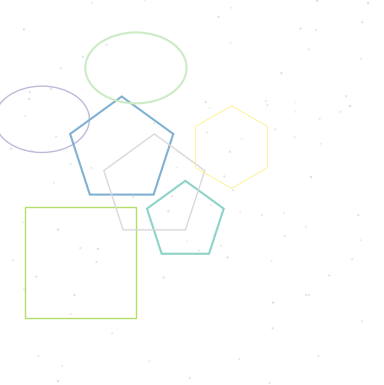[{"shape": "pentagon", "thickness": 1.5, "radius": 0.52, "center": [0.481, 0.426]}, {"shape": "oval", "thickness": 1, "radius": 0.62, "center": [0.109, 0.69]}, {"shape": "pentagon", "thickness": 1.5, "radius": 0.7, "center": [0.316, 0.609]}, {"shape": "square", "thickness": 1, "radius": 0.72, "center": [0.21, 0.318]}, {"shape": "pentagon", "thickness": 1, "radius": 0.69, "center": [0.401, 0.514]}, {"shape": "oval", "thickness": 1.5, "radius": 0.66, "center": [0.353, 0.824]}, {"shape": "hexagon", "thickness": 0.5, "radius": 0.54, "center": [0.601, 0.618]}]